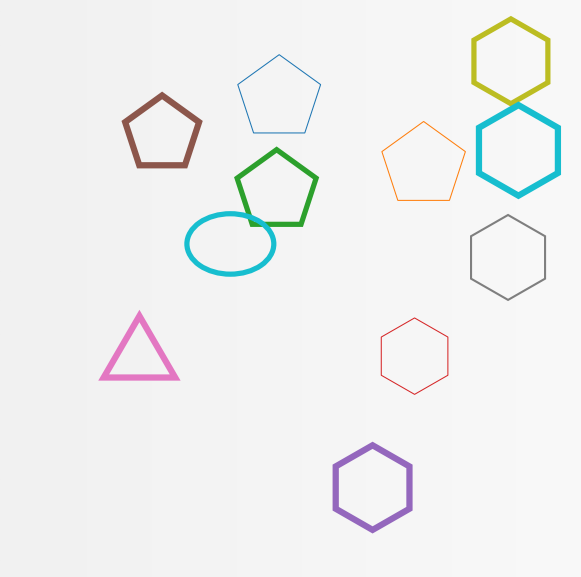[{"shape": "pentagon", "thickness": 0.5, "radius": 0.37, "center": [0.48, 0.83]}, {"shape": "pentagon", "thickness": 0.5, "radius": 0.38, "center": [0.729, 0.713]}, {"shape": "pentagon", "thickness": 2.5, "radius": 0.36, "center": [0.476, 0.669]}, {"shape": "hexagon", "thickness": 0.5, "radius": 0.33, "center": [0.713, 0.382]}, {"shape": "hexagon", "thickness": 3, "radius": 0.37, "center": [0.641, 0.155]}, {"shape": "pentagon", "thickness": 3, "radius": 0.33, "center": [0.279, 0.767]}, {"shape": "triangle", "thickness": 3, "radius": 0.36, "center": [0.24, 0.381]}, {"shape": "hexagon", "thickness": 1, "radius": 0.37, "center": [0.874, 0.553]}, {"shape": "hexagon", "thickness": 2.5, "radius": 0.37, "center": [0.879, 0.893]}, {"shape": "oval", "thickness": 2.5, "radius": 0.37, "center": [0.396, 0.577]}, {"shape": "hexagon", "thickness": 3, "radius": 0.39, "center": [0.892, 0.739]}]